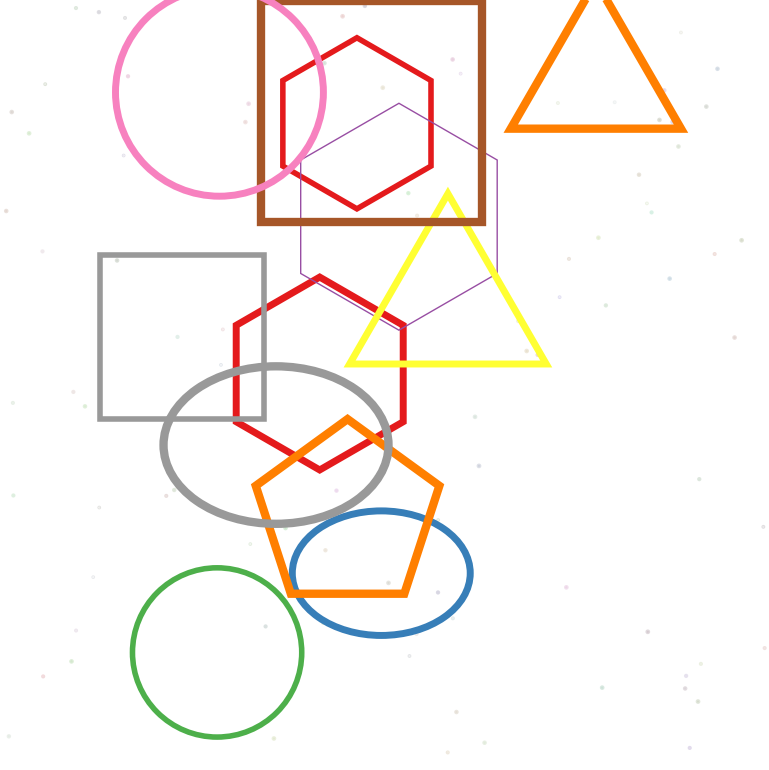[{"shape": "hexagon", "thickness": 2, "radius": 0.56, "center": [0.464, 0.84]}, {"shape": "hexagon", "thickness": 2.5, "radius": 0.63, "center": [0.415, 0.515]}, {"shape": "oval", "thickness": 2.5, "radius": 0.58, "center": [0.495, 0.256]}, {"shape": "circle", "thickness": 2, "radius": 0.55, "center": [0.282, 0.153]}, {"shape": "hexagon", "thickness": 0.5, "radius": 0.74, "center": [0.518, 0.719]}, {"shape": "pentagon", "thickness": 3, "radius": 0.63, "center": [0.451, 0.33]}, {"shape": "triangle", "thickness": 3, "radius": 0.64, "center": [0.774, 0.897]}, {"shape": "triangle", "thickness": 2.5, "radius": 0.74, "center": [0.582, 0.601]}, {"shape": "square", "thickness": 3, "radius": 0.72, "center": [0.482, 0.855]}, {"shape": "circle", "thickness": 2.5, "radius": 0.67, "center": [0.285, 0.88]}, {"shape": "oval", "thickness": 3, "radius": 0.73, "center": [0.358, 0.422]}, {"shape": "square", "thickness": 2, "radius": 0.53, "center": [0.236, 0.562]}]